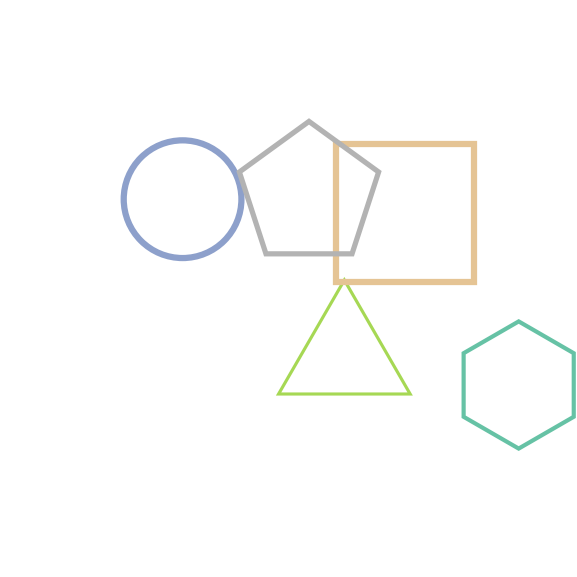[{"shape": "hexagon", "thickness": 2, "radius": 0.55, "center": [0.898, 0.332]}, {"shape": "circle", "thickness": 3, "radius": 0.51, "center": [0.316, 0.654]}, {"shape": "triangle", "thickness": 1.5, "radius": 0.66, "center": [0.596, 0.383]}, {"shape": "square", "thickness": 3, "radius": 0.6, "center": [0.702, 0.63]}, {"shape": "pentagon", "thickness": 2.5, "radius": 0.63, "center": [0.535, 0.662]}]